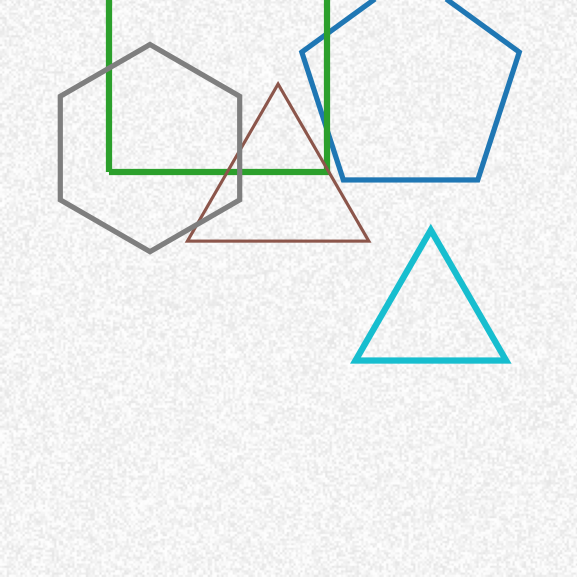[{"shape": "pentagon", "thickness": 2.5, "radius": 0.99, "center": [0.711, 0.848]}, {"shape": "square", "thickness": 3, "radius": 0.95, "center": [0.378, 0.89]}, {"shape": "triangle", "thickness": 1.5, "radius": 0.91, "center": [0.482, 0.672]}, {"shape": "hexagon", "thickness": 2.5, "radius": 0.9, "center": [0.26, 0.743]}, {"shape": "triangle", "thickness": 3, "radius": 0.75, "center": [0.746, 0.45]}]